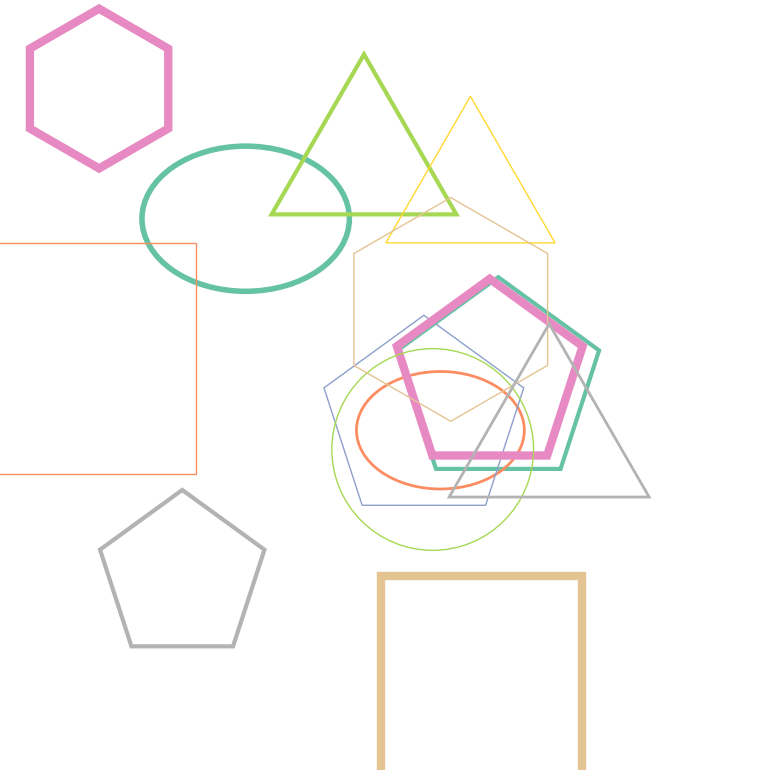[{"shape": "pentagon", "thickness": 1.5, "radius": 0.69, "center": [0.647, 0.502]}, {"shape": "oval", "thickness": 2, "radius": 0.67, "center": [0.319, 0.716]}, {"shape": "square", "thickness": 0.5, "radius": 0.75, "center": [0.105, 0.534]}, {"shape": "oval", "thickness": 1, "radius": 0.55, "center": [0.572, 0.441]}, {"shape": "pentagon", "thickness": 0.5, "radius": 0.68, "center": [0.55, 0.454]}, {"shape": "hexagon", "thickness": 3, "radius": 0.52, "center": [0.129, 0.885]}, {"shape": "pentagon", "thickness": 3, "radius": 0.63, "center": [0.636, 0.511]}, {"shape": "triangle", "thickness": 1.5, "radius": 0.69, "center": [0.473, 0.791]}, {"shape": "circle", "thickness": 0.5, "radius": 0.65, "center": [0.562, 0.416]}, {"shape": "triangle", "thickness": 0.5, "radius": 0.63, "center": [0.611, 0.748]}, {"shape": "hexagon", "thickness": 0.5, "radius": 0.73, "center": [0.585, 0.598]}, {"shape": "square", "thickness": 3, "radius": 0.65, "center": [0.625, 0.12]}, {"shape": "pentagon", "thickness": 1.5, "radius": 0.56, "center": [0.237, 0.251]}, {"shape": "triangle", "thickness": 1, "radius": 0.75, "center": [0.713, 0.429]}]